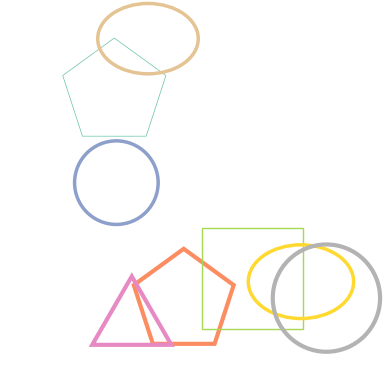[{"shape": "pentagon", "thickness": 0.5, "radius": 0.7, "center": [0.297, 0.76]}, {"shape": "pentagon", "thickness": 3, "radius": 0.68, "center": [0.477, 0.217]}, {"shape": "circle", "thickness": 2.5, "radius": 0.54, "center": [0.302, 0.526]}, {"shape": "triangle", "thickness": 3, "radius": 0.59, "center": [0.342, 0.164]}, {"shape": "square", "thickness": 1, "radius": 0.66, "center": [0.655, 0.277]}, {"shape": "oval", "thickness": 2.5, "radius": 0.68, "center": [0.782, 0.268]}, {"shape": "oval", "thickness": 2.5, "radius": 0.65, "center": [0.384, 0.9]}, {"shape": "circle", "thickness": 3, "radius": 0.7, "center": [0.848, 0.226]}]